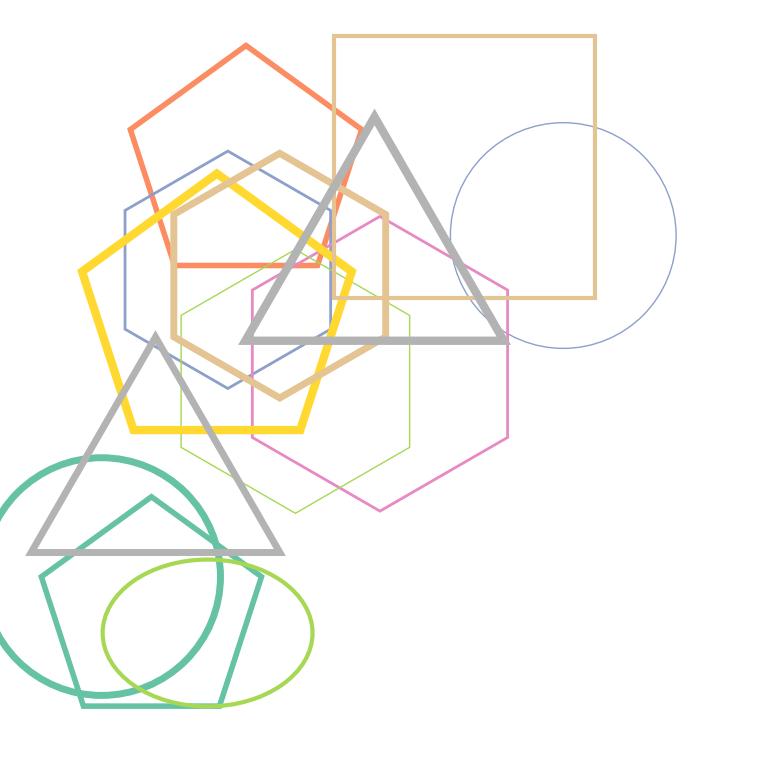[{"shape": "pentagon", "thickness": 2, "radius": 0.75, "center": [0.197, 0.205]}, {"shape": "circle", "thickness": 2.5, "radius": 0.77, "center": [0.132, 0.251]}, {"shape": "pentagon", "thickness": 2, "radius": 0.79, "center": [0.319, 0.783]}, {"shape": "hexagon", "thickness": 1, "radius": 0.77, "center": [0.296, 0.65]}, {"shape": "circle", "thickness": 0.5, "radius": 0.73, "center": [0.732, 0.694]}, {"shape": "hexagon", "thickness": 1, "radius": 0.96, "center": [0.493, 0.528]}, {"shape": "oval", "thickness": 1.5, "radius": 0.68, "center": [0.27, 0.178]}, {"shape": "hexagon", "thickness": 0.5, "radius": 0.86, "center": [0.384, 0.505]}, {"shape": "pentagon", "thickness": 3, "radius": 0.92, "center": [0.282, 0.59]}, {"shape": "hexagon", "thickness": 2.5, "radius": 0.79, "center": [0.363, 0.642]}, {"shape": "square", "thickness": 1.5, "radius": 0.85, "center": [0.603, 0.783]}, {"shape": "triangle", "thickness": 2.5, "radius": 0.93, "center": [0.202, 0.376]}, {"shape": "triangle", "thickness": 3, "radius": 0.97, "center": [0.486, 0.654]}]